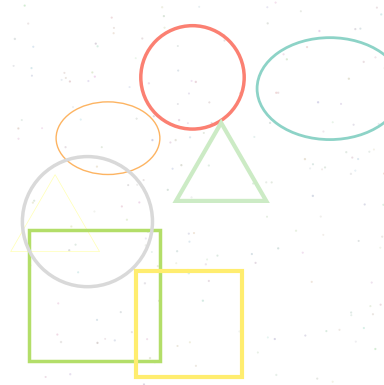[{"shape": "oval", "thickness": 2, "radius": 0.95, "center": [0.857, 0.77]}, {"shape": "triangle", "thickness": 0.5, "radius": 0.67, "center": [0.143, 0.413]}, {"shape": "circle", "thickness": 2.5, "radius": 0.67, "center": [0.5, 0.799]}, {"shape": "oval", "thickness": 1, "radius": 0.67, "center": [0.28, 0.641]}, {"shape": "square", "thickness": 2.5, "radius": 0.85, "center": [0.245, 0.233]}, {"shape": "circle", "thickness": 2.5, "radius": 0.84, "center": [0.227, 0.424]}, {"shape": "triangle", "thickness": 3, "radius": 0.68, "center": [0.574, 0.546]}, {"shape": "square", "thickness": 3, "radius": 0.69, "center": [0.49, 0.159]}]